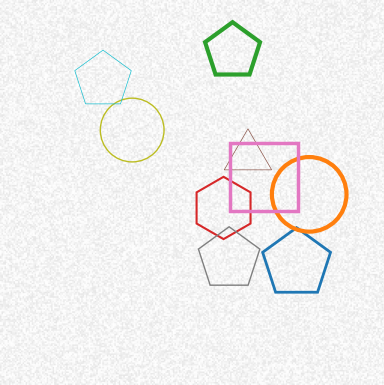[{"shape": "pentagon", "thickness": 2, "radius": 0.46, "center": [0.77, 0.316]}, {"shape": "circle", "thickness": 3, "radius": 0.48, "center": [0.803, 0.495]}, {"shape": "pentagon", "thickness": 3, "radius": 0.38, "center": [0.604, 0.867]}, {"shape": "hexagon", "thickness": 1.5, "radius": 0.4, "center": [0.581, 0.46]}, {"shape": "triangle", "thickness": 0.5, "radius": 0.36, "center": [0.644, 0.594]}, {"shape": "square", "thickness": 2.5, "radius": 0.44, "center": [0.686, 0.541]}, {"shape": "pentagon", "thickness": 1, "radius": 0.42, "center": [0.595, 0.327]}, {"shape": "circle", "thickness": 1, "radius": 0.41, "center": [0.343, 0.662]}, {"shape": "pentagon", "thickness": 0.5, "radius": 0.39, "center": [0.268, 0.793]}]